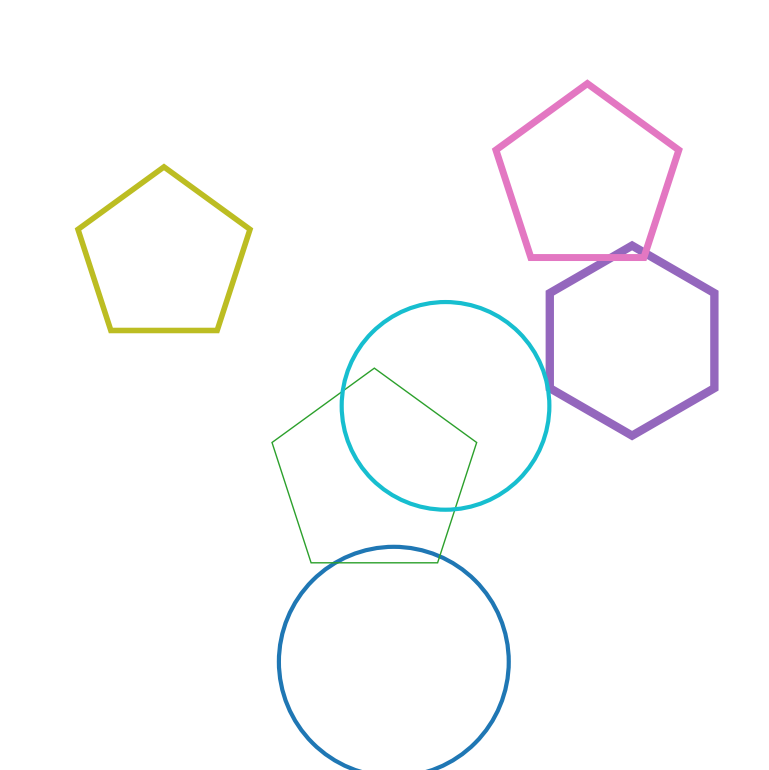[{"shape": "circle", "thickness": 1.5, "radius": 0.75, "center": [0.511, 0.141]}, {"shape": "pentagon", "thickness": 0.5, "radius": 0.7, "center": [0.486, 0.382]}, {"shape": "hexagon", "thickness": 3, "radius": 0.62, "center": [0.821, 0.558]}, {"shape": "pentagon", "thickness": 2.5, "radius": 0.62, "center": [0.763, 0.767]}, {"shape": "pentagon", "thickness": 2, "radius": 0.59, "center": [0.213, 0.666]}, {"shape": "circle", "thickness": 1.5, "radius": 0.67, "center": [0.579, 0.473]}]